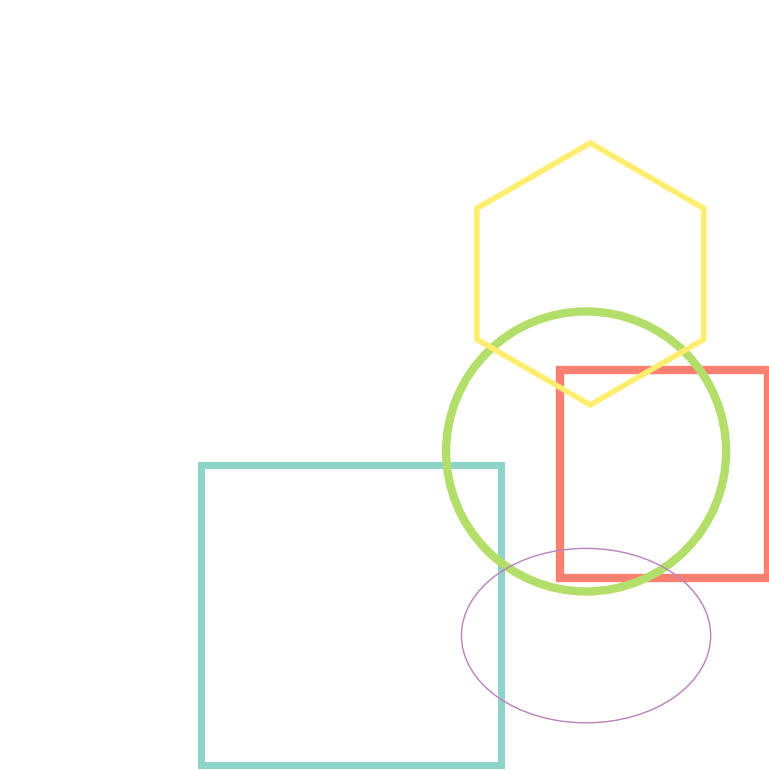[{"shape": "square", "thickness": 2.5, "radius": 0.97, "center": [0.456, 0.202]}, {"shape": "square", "thickness": 3, "radius": 0.68, "center": [0.862, 0.384]}, {"shape": "circle", "thickness": 3, "radius": 0.91, "center": [0.761, 0.414]}, {"shape": "oval", "thickness": 0.5, "radius": 0.81, "center": [0.761, 0.175]}, {"shape": "hexagon", "thickness": 2, "radius": 0.85, "center": [0.767, 0.644]}]